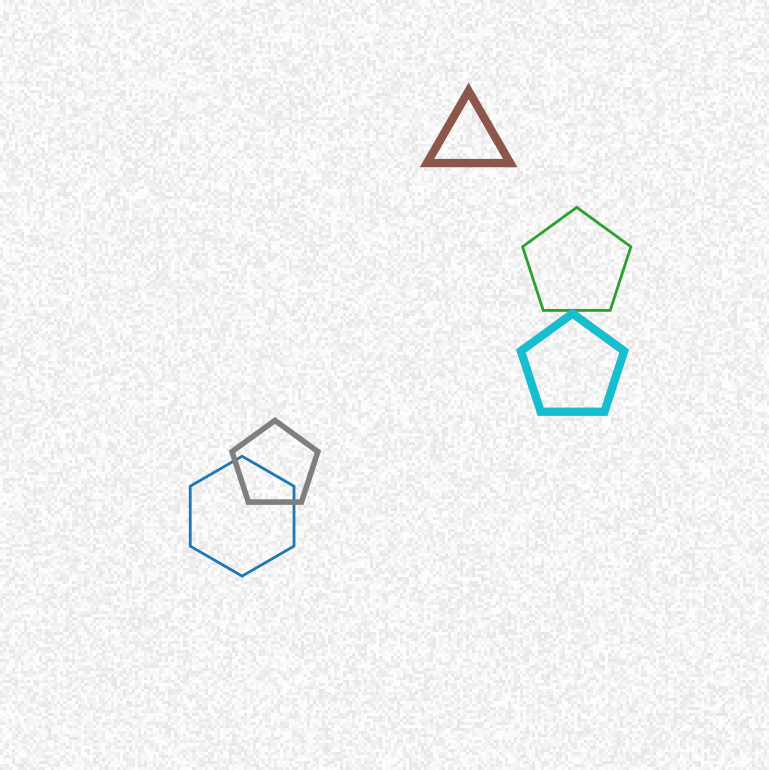[{"shape": "hexagon", "thickness": 1, "radius": 0.39, "center": [0.314, 0.33]}, {"shape": "pentagon", "thickness": 1, "radius": 0.37, "center": [0.749, 0.657]}, {"shape": "triangle", "thickness": 3, "radius": 0.31, "center": [0.609, 0.819]}, {"shape": "pentagon", "thickness": 2, "radius": 0.29, "center": [0.357, 0.395]}, {"shape": "pentagon", "thickness": 3, "radius": 0.35, "center": [0.744, 0.522]}]